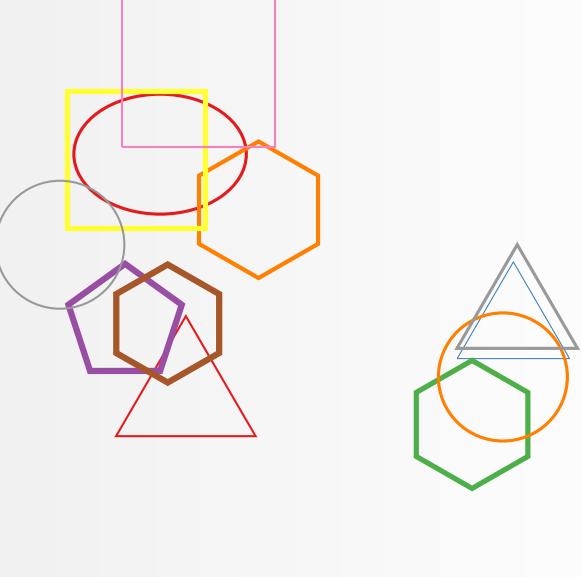[{"shape": "triangle", "thickness": 1, "radius": 0.69, "center": [0.32, 0.313]}, {"shape": "oval", "thickness": 1.5, "radius": 0.74, "center": [0.275, 0.732]}, {"shape": "triangle", "thickness": 0.5, "radius": 0.56, "center": [0.883, 0.434]}, {"shape": "hexagon", "thickness": 2.5, "radius": 0.55, "center": [0.812, 0.264]}, {"shape": "pentagon", "thickness": 3, "radius": 0.51, "center": [0.215, 0.44]}, {"shape": "circle", "thickness": 1.5, "radius": 0.55, "center": [0.865, 0.346]}, {"shape": "hexagon", "thickness": 2, "radius": 0.59, "center": [0.445, 0.636]}, {"shape": "square", "thickness": 2.5, "radius": 0.59, "center": [0.234, 0.723]}, {"shape": "hexagon", "thickness": 3, "radius": 0.51, "center": [0.289, 0.439]}, {"shape": "square", "thickness": 1, "radius": 0.66, "center": [0.341, 0.876]}, {"shape": "circle", "thickness": 1, "radius": 0.55, "center": [0.103, 0.575]}, {"shape": "triangle", "thickness": 1.5, "radius": 0.6, "center": [0.89, 0.456]}]